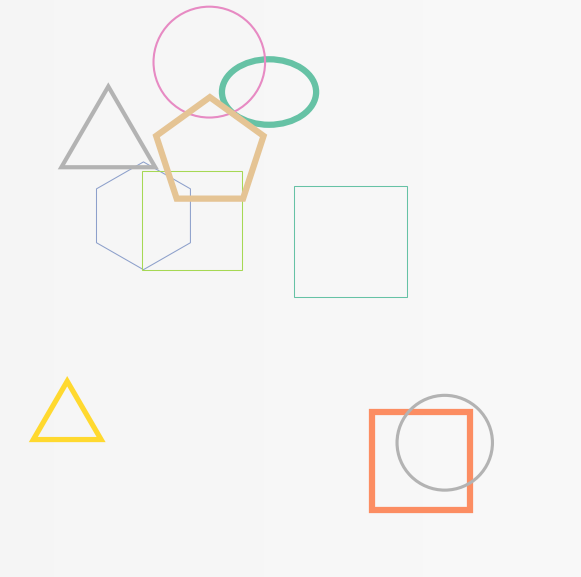[{"shape": "square", "thickness": 0.5, "radius": 0.48, "center": [0.603, 0.581]}, {"shape": "oval", "thickness": 3, "radius": 0.41, "center": [0.463, 0.84]}, {"shape": "square", "thickness": 3, "radius": 0.43, "center": [0.724, 0.201]}, {"shape": "hexagon", "thickness": 0.5, "radius": 0.47, "center": [0.247, 0.625]}, {"shape": "circle", "thickness": 1, "radius": 0.48, "center": [0.36, 0.892]}, {"shape": "square", "thickness": 0.5, "radius": 0.43, "center": [0.33, 0.617]}, {"shape": "triangle", "thickness": 2.5, "radius": 0.34, "center": [0.116, 0.272]}, {"shape": "pentagon", "thickness": 3, "radius": 0.49, "center": [0.361, 0.734]}, {"shape": "triangle", "thickness": 2, "radius": 0.47, "center": [0.186, 0.756]}, {"shape": "circle", "thickness": 1.5, "radius": 0.41, "center": [0.765, 0.232]}]